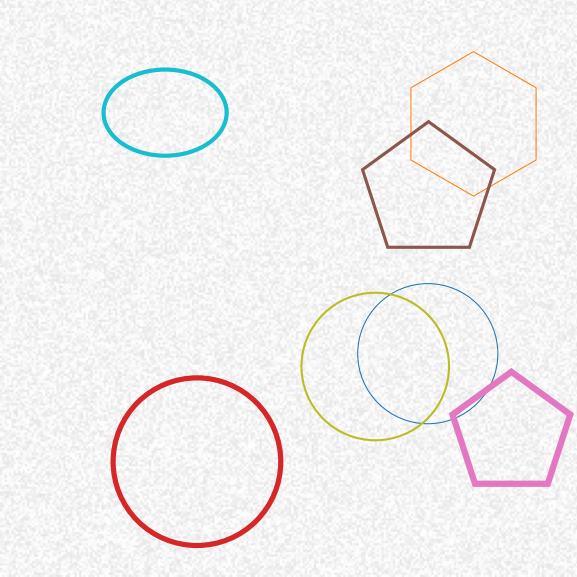[{"shape": "circle", "thickness": 0.5, "radius": 0.61, "center": [0.741, 0.387]}, {"shape": "hexagon", "thickness": 0.5, "radius": 0.63, "center": [0.82, 0.785]}, {"shape": "circle", "thickness": 2.5, "radius": 0.73, "center": [0.341, 0.2]}, {"shape": "pentagon", "thickness": 1.5, "radius": 0.6, "center": [0.742, 0.668]}, {"shape": "pentagon", "thickness": 3, "radius": 0.54, "center": [0.886, 0.248]}, {"shape": "circle", "thickness": 1, "radius": 0.64, "center": [0.65, 0.365]}, {"shape": "oval", "thickness": 2, "radius": 0.53, "center": [0.286, 0.804]}]